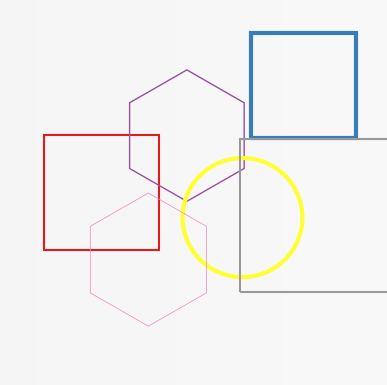[{"shape": "square", "thickness": 1.5, "radius": 0.74, "center": [0.263, 0.5]}, {"shape": "square", "thickness": 3, "radius": 0.68, "center": [0.783, 0.778]}, {"shape": "hexagon", "thickness": 1, "radius": 0.85, "center": [0.482, 0.648]}, {"shape": "circle", "thickness": 3, "radius": 0.77, "center": [0.626, 0.435]}, {"shape": "hexagon", "thickness": 0.5, "radius": 0.86, "center": [0.383, 0.326]}, {"shape": "square", "thickness": 1.5, "radius": 1.0, "center": [0.819, 0.44]}]